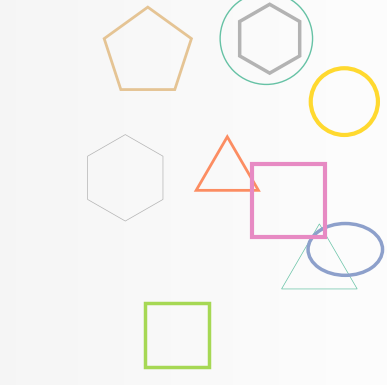[{"shape": "triangle", "thickness": 0.5, "radius": 0.56, "center": [0.824, 0.306]}, {"shape": "circle", "thickness": 1, "radius": 0.6, "center": [0.687, 0.9]}, {"shape": "triangle", "thickness": 2, "radius": 0.46, "center": [0.587, 0.552]}, {"shape": "oval", "thickness": 2.5, "radius": 0.48, "center": [0.891, 0.352]}, {"shape": "square", "thickness": 3, "radius": 0.47, "center": [0.745, 0.478]}, {"shape": "square", "thickness": 2.5, "radius": 0.41, "center": [0.457, 0.13]}, {"shape": "circle", "thickness": 3, "radius": 0.43, "center": [0.889, 0.736]}, {"shape": "pentagon", "thickness": 2, "radius": 0.59, "center": [0.381, 0.863]}, {"shape": "hexagon", "thickness": 2.5, "radius": 0.45, "center": [0.696, 0.899]}, {"shape": "hexagon", "thickness": 0.5, "radius": 0.56, "center": [0.323, 0.538]}]